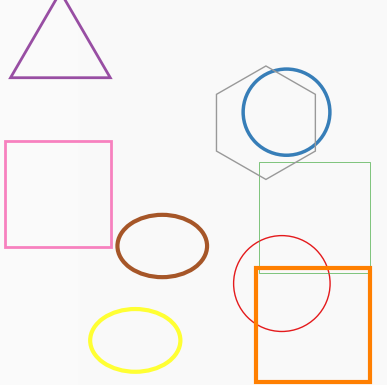[{"shape": "circle", "thickness": 1, "radius": 0.62, "center": [0.727, 0.264]}, {"shape": "circle", "thickness": 2.5, "radius": 0.56, "center": [0.739, 0.709]}, {"shape": "square", "thickness": 0.5, "radius": 0.72, "center": [0.811, 0.434]}, {"shape": "triangle", "thickness": 2, "radius": 0.74, "center": [0.156, 0.872]}, {"shape": "square", "thickness": 3, "radius": 0.74, "center": [0.808, 0.156]}, {"shape": "oval", "thickness": 3, "radius": 0.58, "center": [0.349, 0.116]}, {"shape": "oval", "thickness": 3, "radius": 0.58, "center": [0.419, 0.361]}, {"shape": "square", "thickness": 2, "radius": 0.69, "center": [0.149, 0.496]}, {"shape": "hexagon", "thickness": 1, "radius": 0.74, "center": [0.686, 0.681]}]